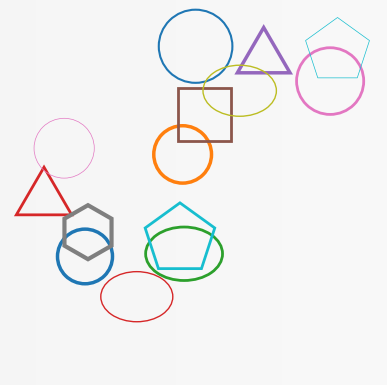[{"shape": "circle", "thickness": 1.5, "radius": 0.47, "center": [0.505, 0.88]}, {"shape": "circle", "thickness": 2.5, "radius": 0.35, "center": [0.219, 0.334]}, {"shape": "circle", "thickness": 2.5, "radius": 0.37, "center": [0.471, 0.599]}, {"shape": "oval", "thickness": 2, "radius": 0.5, "center": [0.475, 0.341]}, {"shape": "triangle", "thickness": 2, "radius": 0.41, "center": [0.114, 0.483]}, {"shape": "oval", "thickness": 1, "radius": 0.46, "center": [0.353, 0.229]}, {"shape": "triangle", "thickness": 2.5, "radius": 0.39, "center": [0.681, 0.85]}, {"shape": "square", "thickness": 2, "radius": 0.35, "center": [0.528, 0.703]}, {"shape": "circle", "thickness": 0.5, "radius": 0.39, "center": [0.166, 0.615]}, {"shape": "circle", "thickness": 2, "radius": 0.43, "center": [0.852, 0.789]}, {"shape": "hexagon", "thickness": 3, "radius": 0.35, "center": [0.227, 0.397]}, {"shape": "oval", "thickness": 1, "radius": 0.47, "center": [0.619, 0.764]}, {"shape": "pentagon", "thickness": 0.5, "radius": 0.43, "center": [0.871, 0.868]}, {"shape": "pentagon", "thickness": 2, "radius": 0.47, "center": [0.464, 0.379]}]